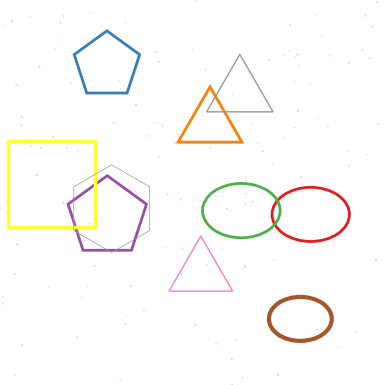[{"shape": "oval", "thickness": 2, "radius": 0.5, "center": [0.807, 0.443]}, {"shape": "pentagon", "thickness": 2, "radius": 0.45, "center": [0.278, 0.831]}, {"shape": "oval", "thickness": 2, "radius": 0.5, "center": [0.627, 0.453]}, {"shape": "pentagon", "thickness": 2, "radius": 0.54, "center": [0.279, 0.437]}, {"shape": "triangle", "thickness": 2, "radius": 0.48, "center": [0.546, 0.679]}, {"shape": "square", "thickness": 2.5, "radius": 0.56, "center": [0.134, 0.522]}, {"shape": "oval", "thickness": 3, "radius": 0.41, "center": [0.78, 0.172]}, {"shape": "triangle", "thickness": 1, "radius": 0.48, "center": [0.522, 0.291]}, {"shape": "hexagon", "thickness": 0.5, "radius": 0.57, "center": [0.29, 0.458]}, {"shape": "triangle", "thickness": 1, "radius": 0.5, "center": [0.623, 0.759]}]